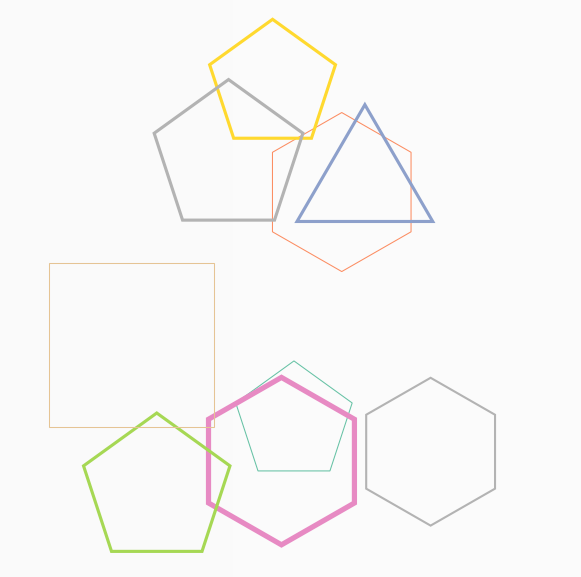[{"shape": "pentagon", "thickness": 0.5, "radius": 0.53, "center": [0.506, 0.269]}, {"shape": "hexagon", "thickness": 0.5, "radius": 0.69, "center": [0.588, 0.667]}, {"shape": "triangle", "thickness": 1.5, "radius": 0.67, "center": [0.628, 0.683]}, {"shape": "hexagon", "thickness": 2.5, "radius": 0.72, "center": [0.484, 0.201]}, {"shape": "pentagon", "thickness": 1.5, "radius": 0.66, "center": [0.27, 0.152]}, {"shape": "pentagon", "thickness": 1.5, "radius": 0.57, "center": [0.469, 0.852]}, {"shape": "square", "thickness": 0.5, "radius": 0.71, "center": [0.226, 0.401]}, {"shape": "pentagon", "thickness": 1.5, "radius": 0.67, "center": [0.393, 0.727]}, {"shape": "hexagon", "thickness": 1, "radius": 0.64, "center": [0.741, 0.217]}]